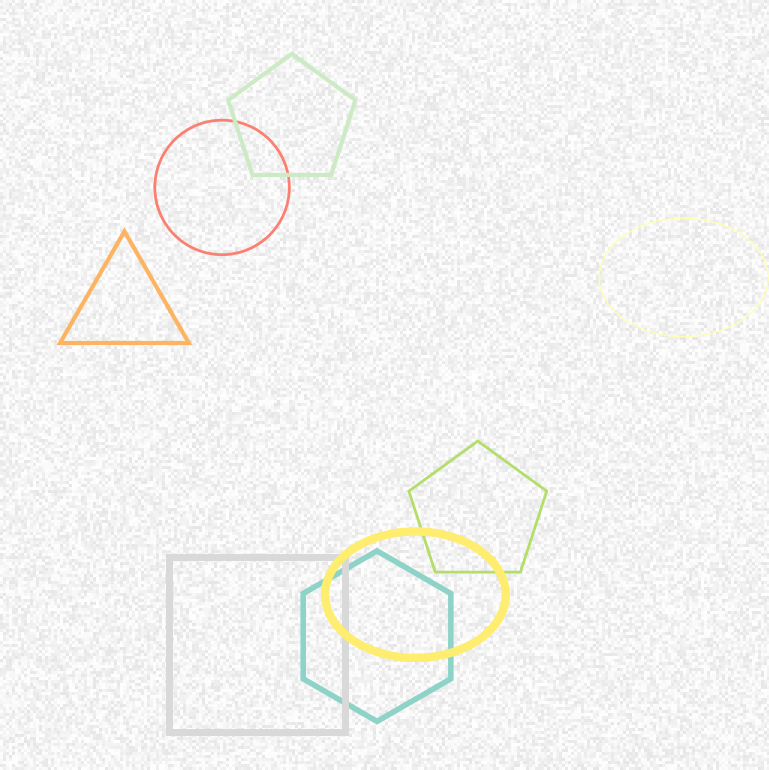[{"shape": "hexagon", "thickness": 2, "radius": 0.55, "center": [0.49, 0.174]}, {"shape": "oval", "thickness": 0.5, "radius": 0.55, "center": [0.888, 0.64]}, {"shape": "circle", "thickness": 1, "radius": 0.44, "center": [0.288, 0.757]}, {"shape": "triangle", "thickness": 1.5, "radius": 0.48, "center": [0.162, 0.603]}, {"shape": "pentagon", "thickness": 1, "radius": 0.47, "center": [0.621, 0.333]}, {"shape": "square", "thickness": 2.5, "radius": 0.57, "center": [0.334, 0.163]}, {"shape": "pentagon", "thickness": 1.5, "radius": 0.43, "center": [0.379, 0.843]}, {"shape": "oval", "thickness": 3, "radius": 0.59, "center": [0.539, 0.228]}]